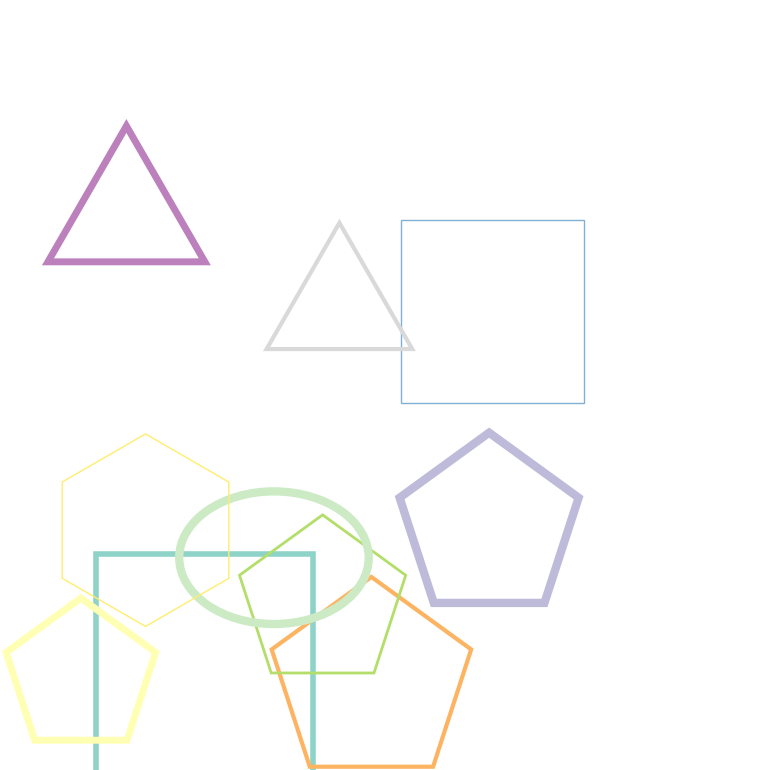[{"shape": "square", "thickness": 2, "radius": 0.7, "center": [0.265, 0.14]}, {"shape": "pentagon", "thickness": 2.5, "radius": 0.51, "center": [0.105, 0.121]}, {"shape": "pentagon", "thickness": 3, "radius": 0.61, "center": [0.635, 0.316]}, {"shape": "square", "thickness": 0.5, "radius": 0.59, "center": [0.64, 0.596]}, {"shape": "pentagon", "thickness": 1.5, "radius": 0.68, "center": [0.482, 0.114]}, {"shape": "pentagon", "thickness": 1, "radius": 0.57, "center": [0.419, 0.218]}, {"shape": "triangle", "thickness": 1.5, "radius": 0.55, "center": [0.441, 0.601]}, {"shape": "triangle", "thickness": 2.5, "radius": 0.59, "center": [0.164, 0.719]}, {"shape": "oval", "thickness": 3, "radius": 0.62, "center": [0.356, 0.276]}, {"shape": "hexagon", "thickness": 0.5, "radius": 0.62, "center": [0.189, 0.311]}]